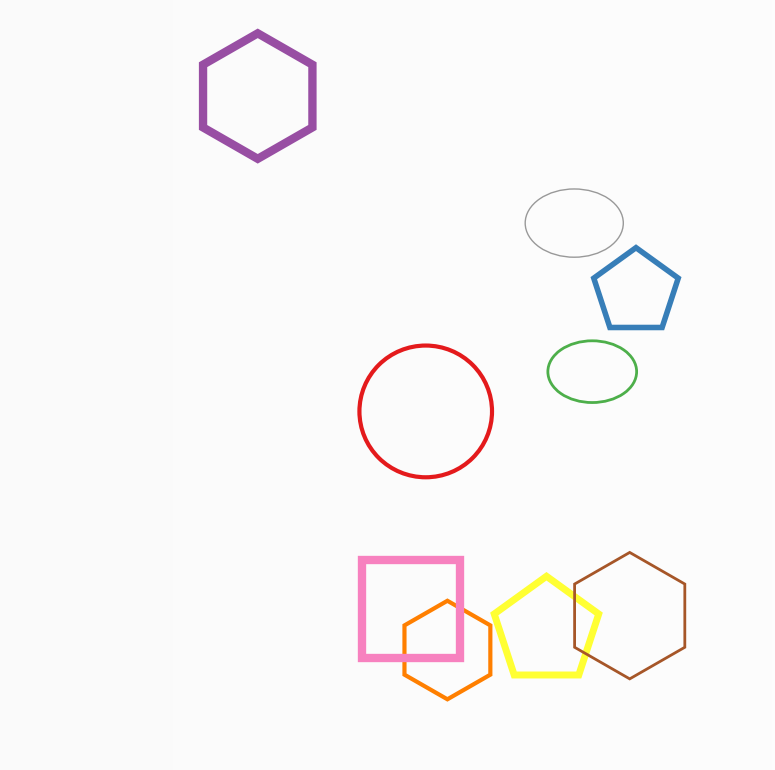[{"shape": "circle", "thickness": 1.5, "radius": 0.43, "center": [0.549, 0.466]}, {"shape": "pentagon", "thickness": 2, "radius": 0.29, "center": [0.821, 0.621]}, {"shape": "oval", "thickness": 1, "radius": 0.29, "center": [0.764, 0.517]}, {"shape": "hexagon", "thickness": 3, "radius": 0.41, "center": [0.333, 0.875]}, {"shape": "hexagon", "thickness": 1.5, "radius": 0.32, "center": [0.577, 0.156]}, {"shape": "pentagon", "thickness": 2.5, "radius": 0.35, "center": [0.705, 0.181]}, {"shape": "hexagon", "thickness": 1, "radius": 0.41, "center": [0.813, 0.2]}, {"shape": "square", "thickness": 3, "radius": 0.32, "center": [0.53, 0.209]}, {"shape": "oval", "thickness": 0.5, "radius": 0.32, "center": [0.741, 0.71]}]